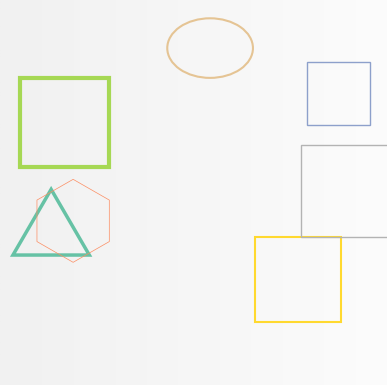[{"shape": "triangle", "thickness": 2.5, "radius": 0.57, "center": [0.132, 0.394]}, {"shape": "hexagon", "thickness": 0.5, "radius": 0.54, "center": [0.189, 0.426]}, {"shape": "square", "thickness": 1, "radius": 0.41, "center": [0.874, 0.757]}, {"shape": "square", "thickness": 3, "radius": 0.57, "center": [0.166, 0.682]}, {"shape": "square", "thickness": 1.5, "radius": 0.55, "center": [0.77, 0.275]}, {"shape": "oval", "thickness": 1.5, "radius": 0.55, "center": [0.542, 0.875]}, {"shape": "square", "thickness": 1, "radius": 0.6, "center": [0.896, 0.504]}]